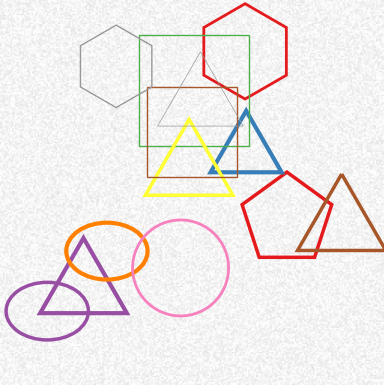[{"shape": "hexagon", "thickness": 2, "radius": 0.62, "center": [0.637, 0.867]}, {"shape": "pentagon", "thickness": 2.5, "radius": 0.61, "center": [0.745, 0.431]}, {"shape": "triangle", "thickness": 3, "radius": 0.53, "center": [0.639, 0.606]}, {"shape": "square", "thickness": 1, "radius": 0.72, "center": [0.504, 0.764]}, {"shape": "triangle", "thickness": 3, "radius": 0.65, "center": [0.217, 0.252]}, {"shape": "oval", "thickness": 2.5, "radius": 0.53, "center": [0.123, 0.192]}, {"shape": "oval", "thickness": 3, "radius": 0.53, "center": [0.278, 0.348]}, {"shape": "triangle", "thickness": 2.5, "radius": 0.66, "center": [0.491, 0.558]}, {"shape": "square", "thickness": 1, "radius": 0.58, "center": [0.499, 0.657]}, {"shape": "triangle", "thickness": 2.5, "radius": 0.66, "center": [0.887, 0.416]}, {"shape": "circle", "thickness": 2, "radius": 0.62, "center": [0.469, 0.304]}, {"shape": "triangle", "thickness": 0.5, "radius": 0.64, "center": [0.521, 0.737]}, {"shape": "hexagon", "thickness": 1, "radius": 0.54, "center": [0.302, 0.828]}]